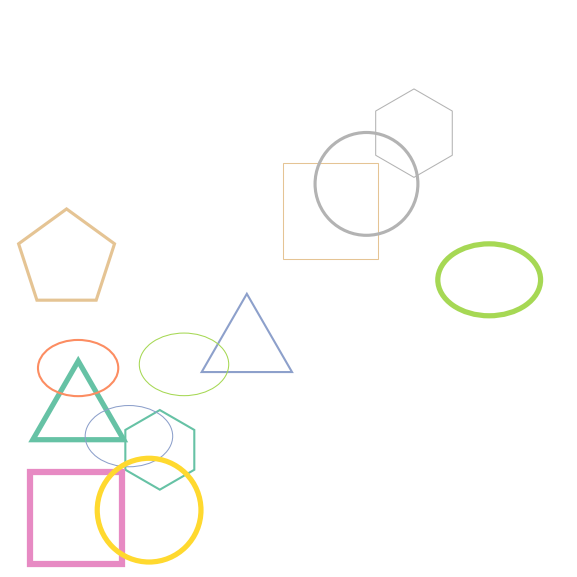[{"shape": "triangle", "thickness": 2.5, "radius": 0.45, "center": [0.135, 0.283]}, {"shape": "hexagon", "thickness": 1, "radius": 0.34, "center": [0.277, 0.22]}, {"shape": "oval", "thickness": 1, "radius": 0.35, "center": [0.135, 0.362]}, {"shape": "oval", "thickness": 0.5, "radius": 0.38, "center": [0.223, 0.244]}, {"shape": "triangle", "thickness": 1, "radius": 0.45, "center": [0.427, 0.4]}, {"shape": "square", "thickness": 3, "radius": 0.4, "center": [0.131, 0.102]}, {"shape": "oval", "thickness": 0.5, "radius": 0.39, "center": [0.319, 0.368]}, {"shape": "oval", "thickness": 2.5, "radius": 0.44, "center": [0.847, 0.515]}, {"shape": "circle", "thickness": 2.5, "radius": 0.45, "center": [0.258, 0.116]}, {"shape": "pentagon", "thickness": 1.5, "radius": 0.44, "center": [0.115, 0.55]}, {"shape": "square", "thickness": 0.5, "radius": 0.41, "center": [0.572, 0.634]}, {"shape": "circle", "thickness": 1.5, "radius": 0.45, "center": [0.635, 0.681]}, {"shape": "hexagon", "thickness": 0.5, "radius": 0.38, "center": [0.717, 0.769]}]